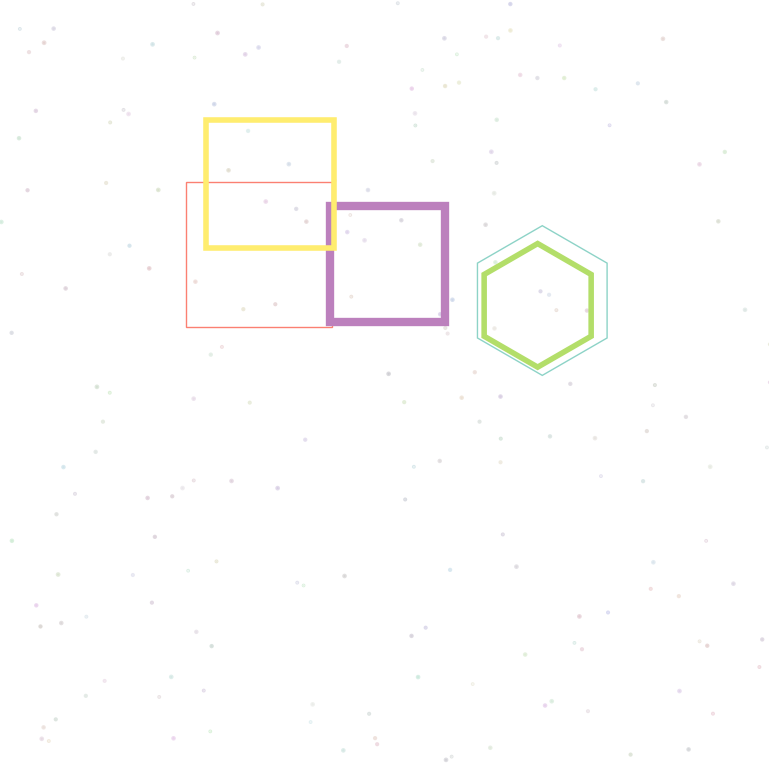[{"shape": "hexagon", "thickness": 0.5, "radius": 0.49, "center": [0.704, 0.61]}, {"shape": "square", "thickness": 0.5, "radius": 0.47, "center": [0.336, 0.669]}, {"shape": "hexagon", "thickness": 2, "radius": 0.4, "center": [0.698, 0.603]}, {"shape": "square", "thickness": 3, "radius": 0.38, "center": [0.503, 0.657]}, {"shape": "square", "thickness": 2, "radius": 0.42, "center": [0.35, 0.761]}]